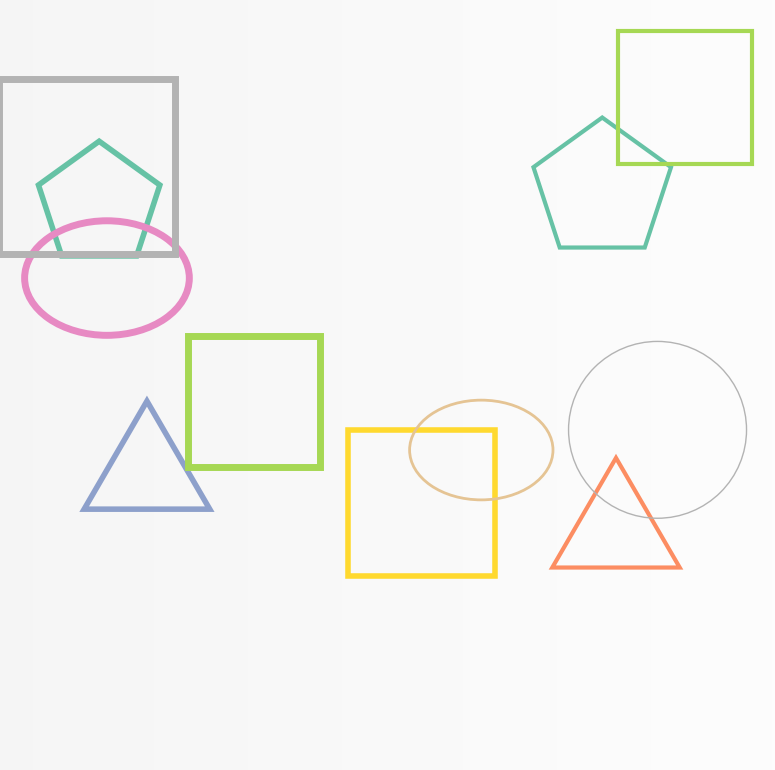[{"shape": "pentagon", "thickness": 2, "radius": 0.41, "center": [0.128, 0.734]}, {"shape": "pentagon", "thickness": 1.5, "radius": 0.47, "center": [0.777, 0.754]}, {"shape": "triangle", "thickness": 1.5, "radius": 0.47, "center": [0.795, 0.31]}, {"shape": "triangle", "thickness": 2, "radius": 0.47, "center": [0.19, 0.386]}, {"shape": "oval", "thickness": 2.5, "radius": 0.53, "center": [0.138, 0.639]}, {"shape": "square", "thickness": 2.5, "radius": 0.43, "center": [0.328, 0.478]}, {"shape": "square", "thickness": 1.5, "radius": 0.43, "center": [0.884, 0.873]}, {"shape": "square", "thickness": 2, "radius": 0.48, "center": [0.544, 0.347]}, {"shape": "oval", "thickness": 1, "radius": 0.46, "center": [0.621, 0.416]}, {"shape": "square", "thickness": 2.5, "radius": 0.57, "center": [0.113, 0.783]}, {"shape": "circle", "thickness": 0.5, "radius": 0.57, "center": [0.848, 0.442]}]